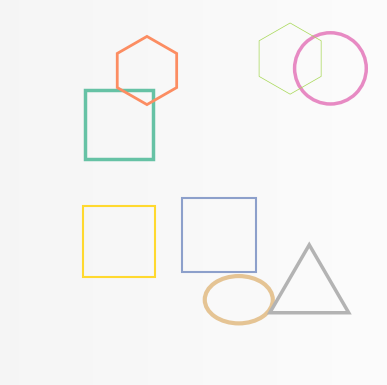[{"shape": "square", "thickness": 2.5, "radius": 0.44, "center": [0.307, 0.677]}, {"shape": "hexagon", "thickness": 2, "radius": 0.44, "center": [0.379, 0.817]}, {"shape": "square", "thickness": 1.5, "radius": 0.48, "center": [0.566, 0.388]}, {"shape": "circle", "thickness": 2.5, "radius": 0.46, "center": [0.853, 0.822]}, {"shape": "hexagon", "thickness": 0.5, "radius": 0.46, "center": [0.749, 0.848]}, {"shape": "square", "thickness": 1.5, "radius": 0.46, "center": [0.307, 0.373]}, {"shape": "oval", "thickness": 3, "radius": 0.44, "center": [0.616, 0.221]}, {"shape": "triangle", "thickness": 2.5, "radius": 0.59, "center": [0.798, 0.246]}]